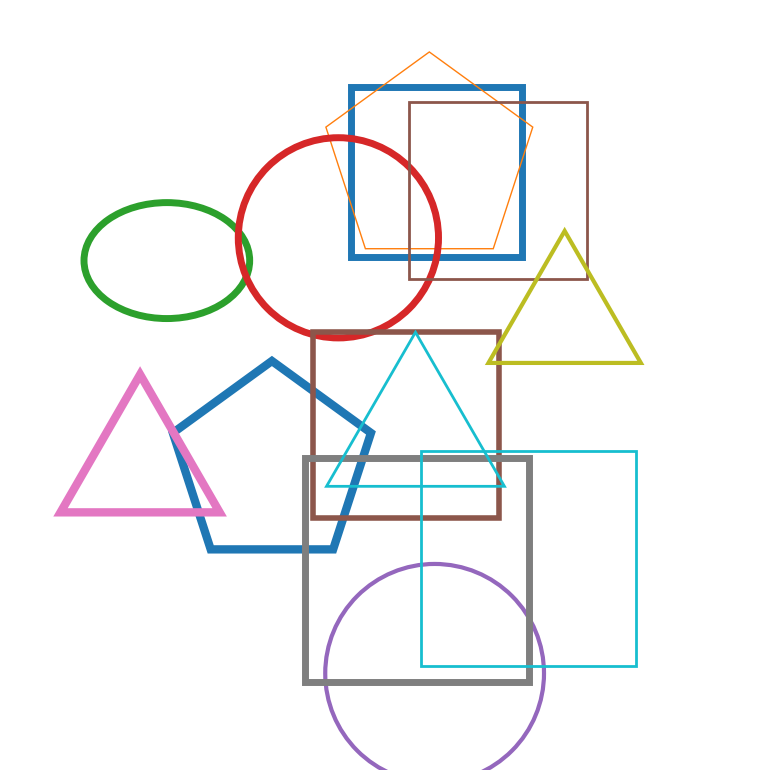[{"shape": "pentagon", "thickness": 3, "radius": 0.68, "center": [0.353, 0.396]}, {"shape": "square", "thickness": 2.5, "radius": 0.55, "center": [0.567, 0.776]}, {"shape": "pentagon", "thickness": 0.5, "radius": 0.71, "center": [0.558, 0.791]}, {"shape": "oval", "thickness": 2.5, "radius": 0.54, "center": [0.217, 0.662]}, {"shape": "circle", "thickness": 2.5, "radius": 0.65, "center": [0.439, 0.691]}, {"shape": "circle", "thickness": 1.5, "radius": 0.71, "center": [0.564, 0.126]}, {"shape": "square", "thickness": 1, "radius": 0.58, "center": [0.646, 0.752]}, {"shape": "square", "thickness": 2, "radius": 0.61, "center": [0.527, 0.448]}, {"shape": "triangle", "thickness": 3, "radius": 0.6, "center": [0.182, 0.394]}, {"shape": "square", "thickness": 2.5, "radius": 0.73, "center": [0.542, 0.26]}, {"shape": "triangle", "thickness": 1.5, "radius": 0.57, "center": [0.733, 0.586]}, {"shape": "triangle", "thickness": 1, "radius": 0.67, "center": [0.54, 0.435]}, {"shape": "square", "thickness": 1, "radius": 0.7, "center": [0.686, 0.274]}]